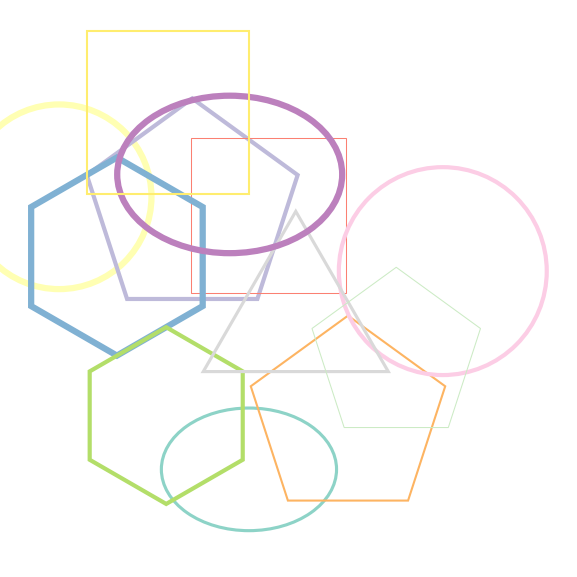[{"shape": "oval", "thickness": 1.5, "radius": 0.76, "center": [0.431, 0.186]}, {"shape": "circle", "thickness": 3, "radius": 0.8, "center": [0.102, 0.658]}, {"shape": "pentagon", "thickness": 2, "radius": 0.96, "center": [0.333, 0.637]}, {"shape": "square", "thickness": 0.5, "radius": 0.67, "center": [0.464, 0.626]}, {"shape": "hexagon", "thickness": 3, "radius": 0.86, "center": [0.202, 0.555]}, {"shape": "pentagon", "thickness": 1, "radius": 0.89, "center": [0.603, 0.276]}, {"shape": "hexagon", "thickness": 2, "radius": 0.77, "center": [0.288, 0.28]}, {"shape": "circle", "thickness": 2, "radius": 0.9, "center": [0.767, 0.53]}, {"shape": "triangle", "thickness": 1.5, "radius": 0.92, "center": [0.512, 0.448]}, {"shape": "oval", "thickness": 3, "radius": 0.97, "center": [0.398, 0.697]}, {"shape": "pentagon", "thickness": 0.5, "radius": 0.77, "center": [0.686, 0.383]}, {"shape": "square", "thickness": 1, "radius": 0.7, "center": [0.291, 0.804]}]